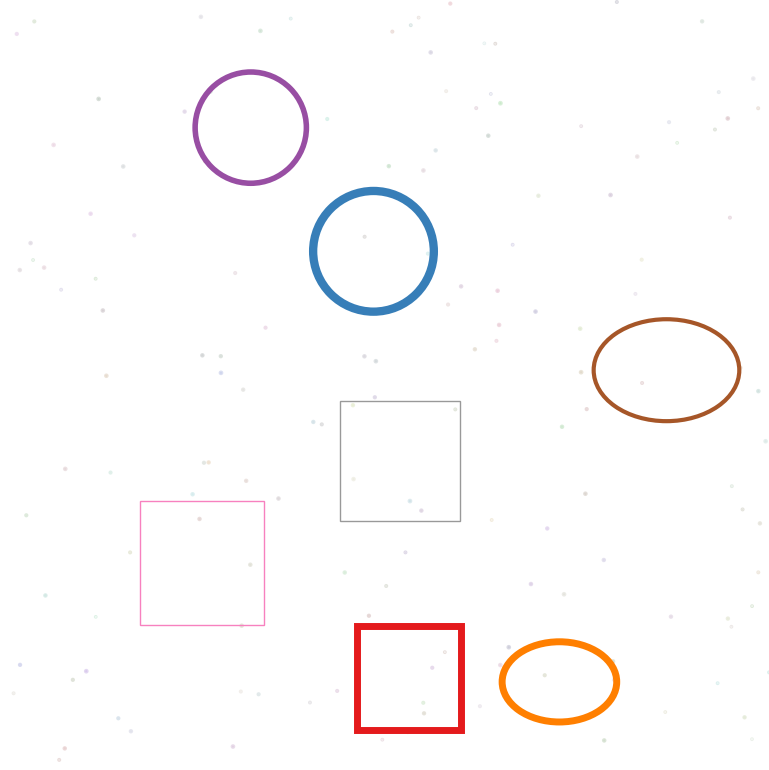[{"shape": "square", "thickness": 2.5, "radius": 0.34, "center": [0.531, 0.119]}, {"shape": "circle", "thickness": 3, "radius": 0.39, "center": [0.485, 0.674]}, {"shape": "circle", "thickness": 2, "radius": 0.36, "center": [0.326, 0.834]}, {"shape": "oval", "thickness": 2.5, "radius": 0.37, "center": [0.727, 0.114]}, {"shape": "oval", "thickness": 1.5, "radius": 0.47, "center": [0.866, 0.519]}, {"shape": "square", "thickness": 0.5, "radius": 0.4, "center": [0.262, 0.269]}, {"shape": "square", "thickness": 0.5, "radius": 0.39, "center": [0.52, 0.401]}]